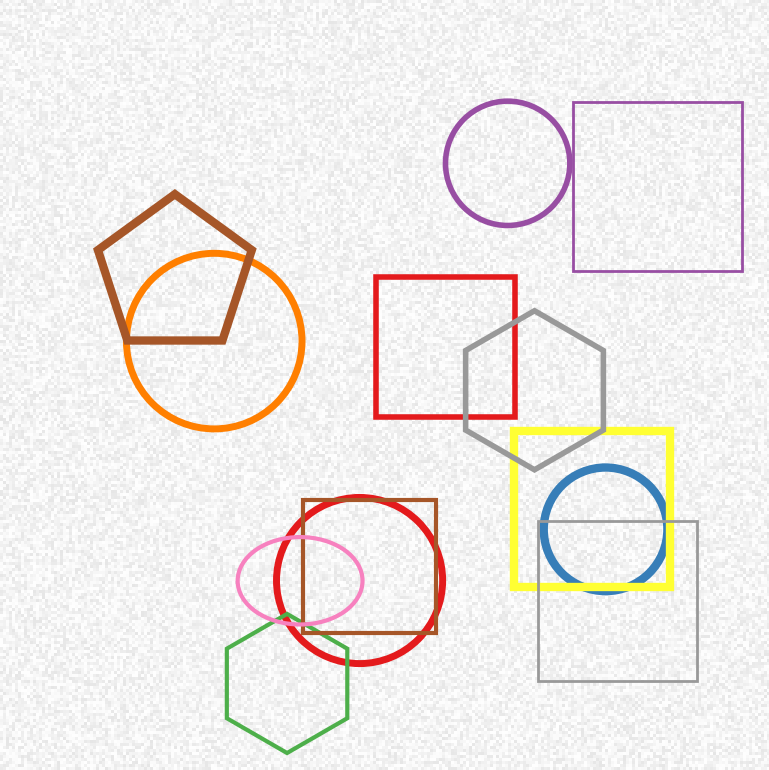[{"shape": "circle", "thickness": 2.5, "radius": 0.54, "center": [0.467, 0.246]}, {"shape": "square", "thickness": 2, "radius": 0.45, "center": [0.579, 0.55]}, {"shape": "circle", "thickness": 3, "radius": 0.4, "center": [0.786, 0.313]}, {"shape": "hexagon", "thickness": 1.5, "radius": 0.45, "center": [0.373, 0.112]}, {"shape": "square", "thickness": 1, "radius": 0.55, "center": [0.854, 0.758]}, {"shape": "circle", "thickness": 2, "radius": 0.4, "center": [0.659, 0.788]}, {"shape": "circle", "thickness": 2.5, "radius": 0.57, "center": [0.278, 0.557]}, {"shape": "square", "thickness": 3, "radius": 0.51, "center": [0.769, 0.339]}, {"shape": "pentagon", "thickness": 3, "radius": 0.53, "center": [0.227, 0.643]}, {"shape": "square", "thickness": 1.5, "radius": 0.43, "center": [0.48, 0.265]}, {"shape": "oval", "thickness": 1.5, "radius": 0.41, "center": [0.39, 0.246]}, {"shape": "square", "thickness": 1, "radius": 0.52, "center": [0.802, 0.219]}, {"shape": "hexagon", "thickness": 2, "radius": 0.52, "center": [0.694, 0.493]}]